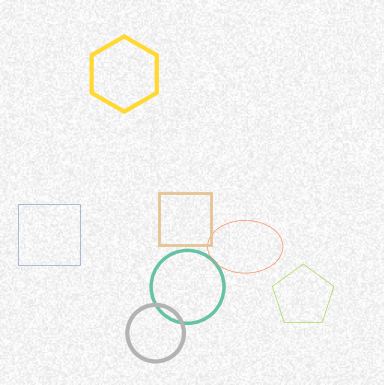[{"shape": "circle", "thickness": 2.5, "radius": 0.47, "center": [0.487, 0.255]}, {"shape": "oval", "thickness": 0.5, "radius": 0.49, "center": [0.637, 0.359]}, {"shape": "square", "thickness": 0.5, "radius": 0.4, "center": [0.126, 0.391]}, {"shape": "pentagon", "thickness": 0.5, "radius": 0.42, "center": [0.787, 0.23]}, {"shape": "hexagon", "thickness": 3, "radius": 0.49, "center": [0.323, 0.808]}, {"shape": "square", "thickness": 2, "radius": 0.34, "center": [0.481, 0.431]}, {"shape": "circle", "thickness": 3, "radius": 0.37, "center": [0.404, 0.135]}]